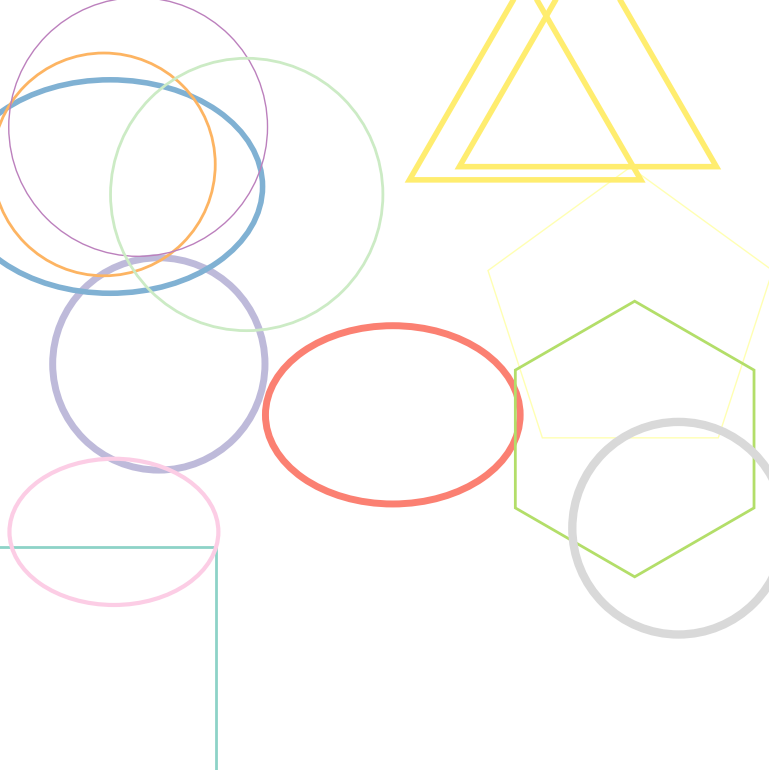[{"shape": "square", "thickness": 1, "radius": 0.83, "center": [0.114, 0.123]}, {"shape": "pentagon", "thickness": 0.5, "radius": 0.97, "center": [0.819, 0.589]}, {"shape": "circle", "thickness": 2.5, "radius": 0.69, "center": [0.206, 0.527]}, {"shape": "oval", "thickness": 2.5, "radius": 0.83, "center": [0.51, 0.461]}, {"shape": "oval", "thickness": 2, "radius": 0.99, "center": [0.143, 0.758]}, {"shape": "circle", "thickness": 1, "radius": 0.72, "center": [0.135, 0.786]}, {"shape": "hexagon", "thickness": 1, "radius": 0.89, "center": [0.824, 0.43]}, {"shape": "oval", "thickness": 1.5, "radius": 0.68, "center": [0.148, 0.309]}, {"shape": "circle", "thickness": 3, "radius": 0.69, "center": [0.881, 0.314]}, {"shape": "circle", "thickness": 0.5, "radius": 0.84, "center": [0.179, 0.835]}, {"shape": "circle", "thickness": 1, "radius": 0.88, "center": [0.32, 0.747]}, {"shape": "triangle", "thickness": 2, "radius": 0.87, "center": [0.682, 0.853]}, {"shape": "triangle", "thickness": 2, "radius": 0.96, "center": [0.763, 0.88]}]